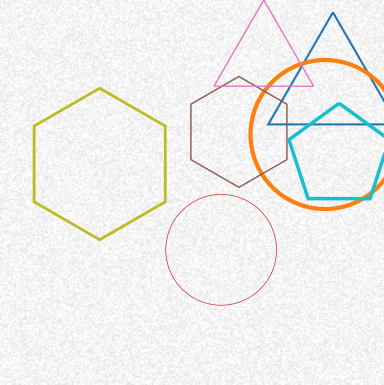[{"shape": "triangle", "thickness": 1.5, "radius": 0.97, "center": [0.865, 0.774]}, {"shape": "circle", "thickness": 3, "radius": 0.97, "center": [0.844, 0.651]}, {"shape": "circle", "thickness": 0.5, "radius": 0.72, "center": [0.574, 0.351]}, {"shape": "hexagon", "thickness": 1, "radius": 0.72, "center": [0.621, 0.657]}, {"shape": "triangle", "thickness": 1, "radius": 0.75, "center": [0.685, 0.851]}, {"shape": "hexagon", "thickness": 2, "radius": 0.98, "center": [0.259, 0.574]}, {"shape": "pentagon", "thickness": 2.5, "radius": 0.68, "center": [0.881, 0.595]}]